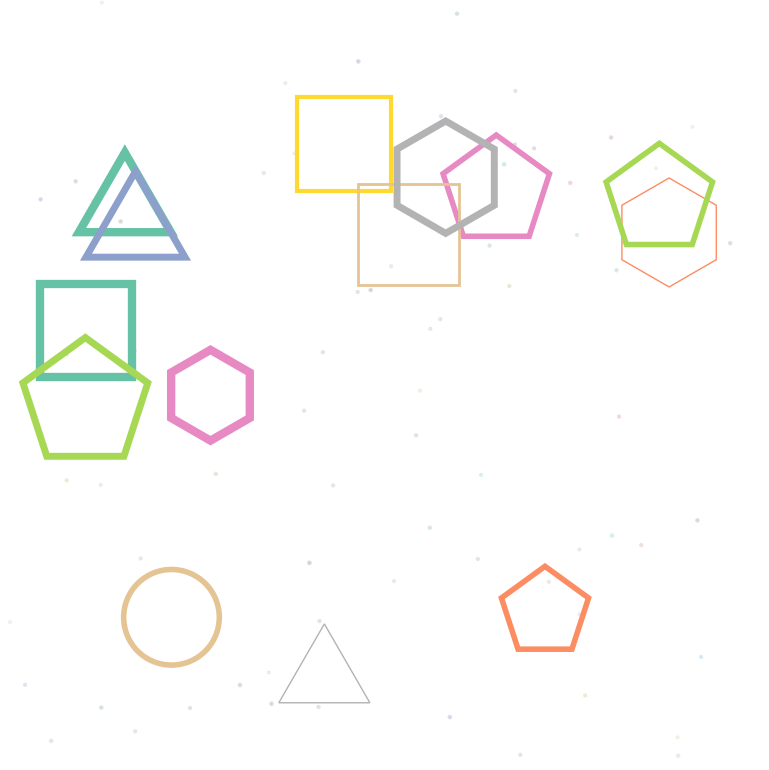[{"shape": "triangle", "thickness": 3, "radius": 0.34, "center": [0.162, 0.733]}, {"shape": "square", "thickness": 3, "radius": 0.3, "center": [0.111, 0.571]}, {"shape": "pentagon", "thickness": 2, "radius": 0.3, "center": [0.708, 0.205]}, {"shape": "hexagon", "thickness": 0.5, "radius": 0.35, "center": [0.869, 0.698]}, {"shape": "triangle", "thickness": 2.5, "radius": 0.37, "center": [0.176, 0.703]}, {"shape": "pentagon", "thickness": 2, "radius": 0.36, "center": [0.644, 0.752]}, {"shape": "hexagon", "thickness": 3, "radius": 0.29, "center": [0.273, 0.487]}, {"shape": "pentagon", "thickness": 2.5, "radius": 0.43, "center": [0.111, 0.476]}, {"shape": "pentagon", "thickness": 2, "radius": 0.36, "center": [0.856, 0.741]}, {"shape": "square", "thickness": 1.5, "radius": 0.31, "center": [0.446, 0.813]}, {"shape": "square", "thickness": 1, "radius": 0.33, "center": [0.531, 0.695]}, {"shape": "circle", "thickness": 2, "radius": 0.31, "center": [0.223, 0.198]}, {"shape": "hexagon", "thickness": 2.5, "radius": 0.36, "center": [0.579, 0.77]}, {"shape": "triangle", "thickness": 0.5, "radius": 0.34, "center": [0.421, 0.121]}]